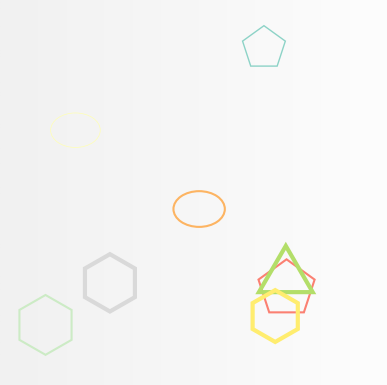[{"shape": "pentagon", "thickness": 1, "radius": 0.29, "center": [0.681, 0.875]}, {"shape": "oval", "thickness": 0.5, "radius": 0.32, "center": [0.195, 0.662]}, {"shape": "pentagon", "thickness": 1.5, "radius": 0.38, "center": [0.739, 0.25]}, {"shape": "oval", "thickness": 1.5, "radius": 0.33, "center": [0.514, 0.457]}, {"shape": "triangle", "thickness": 3, "radius": 0.4, "center": [0.738, 0.281]}, {"shape": "hexagon", "thickness": 3, "radius": 0.37, "center": [0.284, 0.265]}, {"shape": "hexagon", "thickness": 1.5, "radius": 0.39, "center": [0.117, 0.156]}, {"shape": "hexagon", "thickness": 3, "radius": 0.34, "center": [0.71, 0.179]}]